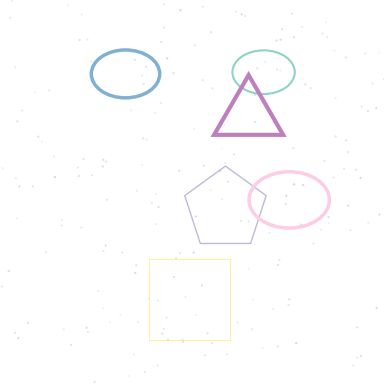[{"shape": "oval", "thickness": 1.5, "radius": 0.41, "center": [0.685, 0.812]}, {"shape": "pentagon", "thickness": 1, "radius": 0.56, "center": [0.586, 0.458]}, {"shape": "oval", "thickness": 2.5, "radius": 0.44, "center": [0.326, 0.808]}, {"shape": "oval", "thickness": 2.5, "radius": 0.52, "center": [0.751, 0.481]}, {"shape": "triangle", "thickness": 3, "radius": 0.52, "center": [0.646, 0.702]}, {"shape": "square", "thickness": 0.5, "radius": 0.52, "center": [0.492, 0.223]}]